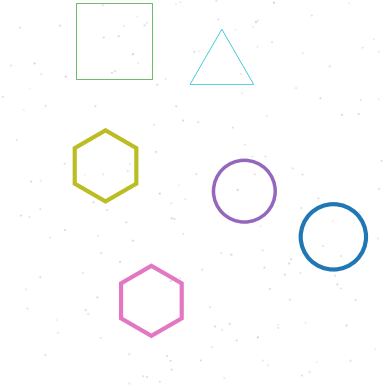[{"shape": "circle", "thickness": 3, "radius": 0.42, "center": [0.866, 0.385]}, {"shape": "square", "thickness": 0.5, "radius": 0.49, "center": [0.296, 0.893]}, {"shape": "circle", "thickness": 2.5, "radius": 0.4, "center": [0.635, 0.503]}, {"shape": "hexagon", "thickness": 3, "radius": 0.45, "center": [0.393, 0.219]}, {"shape": "hexagon", "thickness": 3, "radius": 0.46, "center": [0.274, 0.569]}, {"shape": "triangle", "thickness": 0.5, "radius": 0.48, "center": [0.576, 0.829]}]